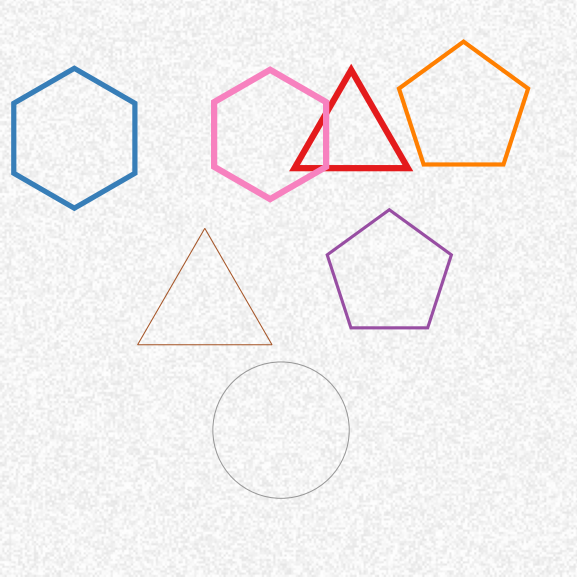[{"shape": "triangle", "thickness": 3, "radius": 0.57, "center": [0.608, 0.765]}, {"shape": "hexagon", "thickness": 2.5, "radius": 0.61, "center": [0.129, 0.76]}, {"shape": "pentagon", "thickness": 1.5, "radius": 0.57, "center": [0.674, 0.523]}, {"shape": "pentagon", "thickness": 2, "radius": 0.59, "center": [0.803, 0.809]}, {"shape": "triangle", "thickness": 0.5, "radius": 0.67, "center": [0.355, 0.469]}, {"shape": "hexagon", "thickness": 3, "radius": 0.56, "center": [0.468, 0.766]}, {"shape": "circle", "thickness": 0.5, "radius": 0.59, "center": [0.487, 0.254]}]